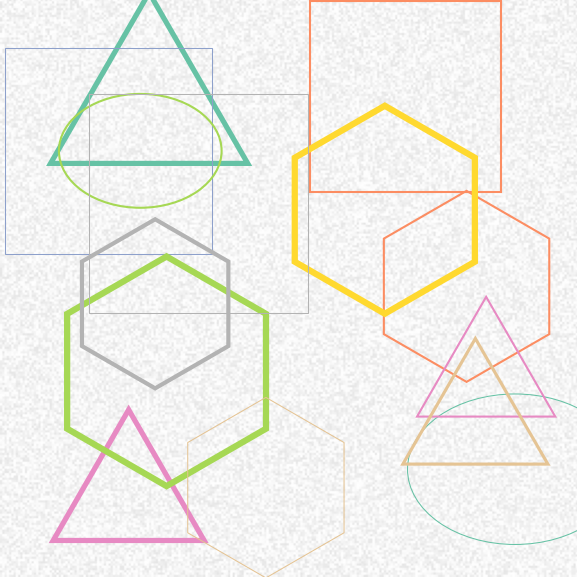[{"shape": "triangle", "thickness": 2.5, "radius": 0.99, "center": [0.258, 0.815]}, {"shape": "oval", "thickness": 0.5, "radius": 0.93, "center": [0.892, 0.187]}, {"shape": "square", "thickness": 1, "radius": 0.82, "center": [0.702, 0.832]}, {"shape": "hexagon", "thickness": 1, "radius": 0.83, "center": [0.808, 0.503]}, {"shape": "square", "thickness": 0.5, "radius": 0.89, "center": [0.188, 0.738]}, {"shape": "triangle", "thickness": 1, "radius": 0.69, "center": [0.842, 0.347]}, {"shape": "triangle", "thickness": 2.5, "radius": 0.75, "center": [0.223, 0.139]}, {"shape": "oval", "thickness": 1, "radius": 0.7, "center": [0.243, 0.738]}, {"shape": "hexagon", "thickness": 3, "radius": 0.99, "center": [0.288, 0.356]}, {"shape": "hexagon", "thickness": 3, "radius": 0.9, "center": [0.666, 0.636]}, {"shape": "hexagon", "thickness": 0.5, "radius": 0.78, "center": [0.46, 0.155]}, {"shape": "triangle", "thickness": 1.5, "radius": 0.72, "center": [0.823, 0.268]}, {"shape": "square", "thickness": 0.5, "radius": 0.95, "center": [0.344, 0.646]}, {"shape": "hexagon", "thickness": 2, "radius": 0.73, "center": [0.269, 0.473]}]